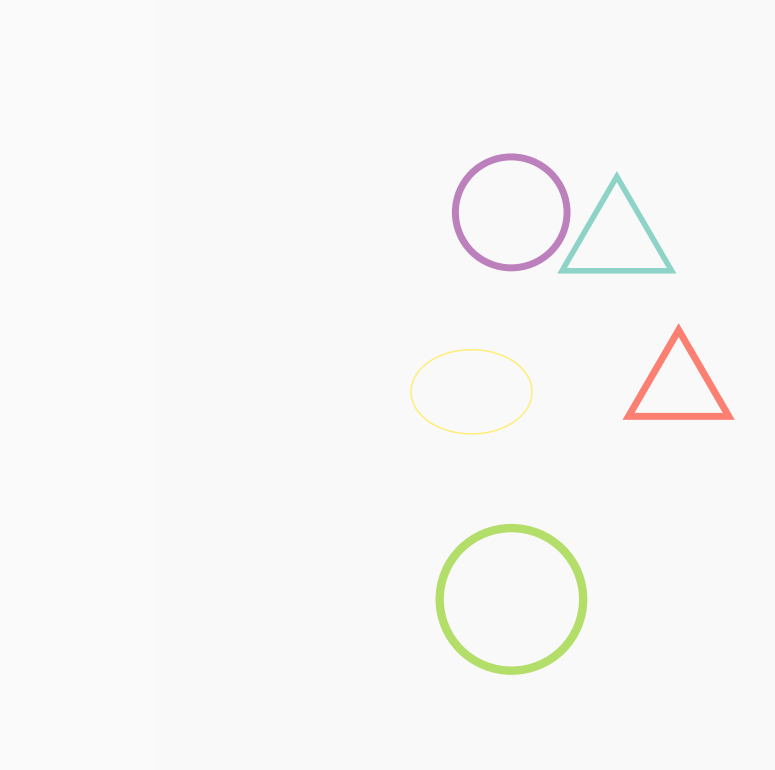[{"shape": "triangle", "thickness": 2, "radius": 0.41, "center": [0.796, 0.689]}, {"shape": "triangle", "thickness": 2.5, "radius": 0.37, "center": [0.876, 0.497]}, {"shape": "circle", "thickness": 3, "radius": 0.46, "center": [0.66, 0.222]}, {"shape": "circle", "thickness": 2.5, "radius": 0.36, "center": [0.66, 0.724]}, {"shape": "oval", "thickness": 0.5, "radius": 0.39, "center": [0.608, 0.491]}]